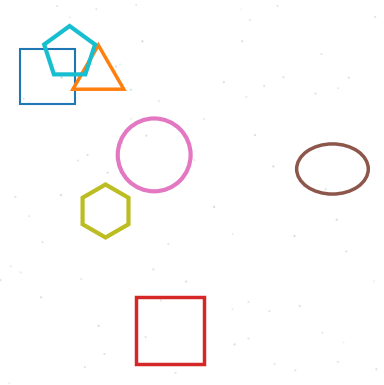[{"shape": "square", "thickness": 1.5, "radius": 0.36, "center": [0.123, 0.801]}, {"shape": "triangle", "thickness": 2.5, "radius": 0.38, "center": [0.255, 0.806]}, {"shape": "square", "thickness": 2.5, "radius": 0.44, "center": [0.442, 0.142]}, {"shape": "oval", "thickness": 2.5, "radius": 0.47, "center": [0.864, 0.561]}, {"shape": "circle", "thickness": 3, "radius": 0.47, "center": [0.4, 0.598]}, {"shape": "hexagon", "thickness": 3, "radius": 0.34, "center": [0.274, 0.452]}, {"shape": "pentagon", "thickness": 3, "radius": 0.35, "center": [0.181, 0.863]}]